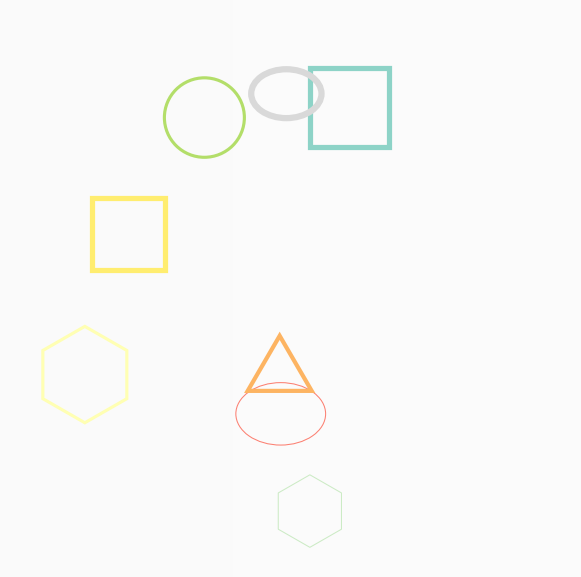[{"shape": "square", "thickness": 2.5, "radius": 0.34, "center": [0.601, 0.813]}, {"shape": "hexagon", "thickness": 1.5, "radius": 0.42, "center": [0.146, 0.351]}, {"shape": "oval", "thickness": 0.5, "radius": 0.39, "center": [0.483, 0.283]}, {"shape": "triangle", "thickness": 2, "radius": 0.32, "center": [0.481, 0.354]}, {"shape": "circle", "thickness": 1.5, "radius": 0.34, "center": [0.352, 0.796]}, {"shape": "oval", "thickness": 3, "radius": 0.3, "center": [0.493, 0.837]}, {"shape": "hexagon", "thickness": 0.5, "radius": 0.31, "center": [0.533, 0.114]}, {"shape": "square", "thickness": 2.5, "radius": 0.32, "center": [0.221, 0.594]}]